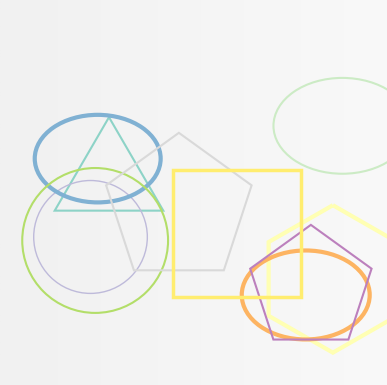[{"shape": "triangle", "thickness": 1.5, "radius": 0.81, "center": [0.281, 0.534]}, {"shape": "hexagon", "thickness": 3, "radius": 0.96, "center": [0.859, 0.276]}, {"shape": "circle", "thickness": 1, "radius": 0.73, "center": [0.234, 0.385]}, {"shape": "oval", "thickness": 3, "radius": 0.81, "center": [0.252, 0.588]}, {"shape": "oval", "thickness": 3, "radius": 0.83, "center": [0.789, 0.234]}, {"shape": "circle", "thickness": 1.5, "radius": 0.94, "center": [0.246, 0.375]}, {"shape": "pentagon", "thickness": 1.5, "radius": 0.99, "center": [0.462, 0.458]}, {"shape": "pentagon", "thickness": 1.5, "radius": 0.82, "center": [0.802, 0.251]}, {"shape": "oval", "thickness": 1.5, "radius": 0.89, "center": [0.884, 0.673]}, {"shape": "square", "thickness": 2.5, "radius": 0.83, "center": [0.611, 0.393]}]